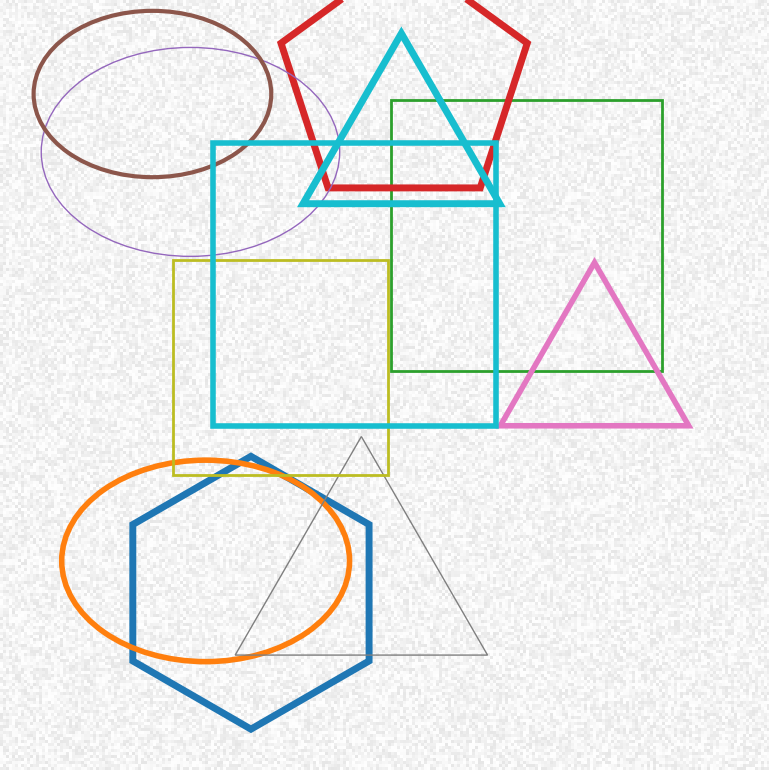[{"shape": "hexagon", "thickness": 2.5, "radius": 0.89, "center": [0.326, 0.23]}, {"shape": "oval", "thickness": 2, "radius": 0.93, "center": [0.267, 0.272]}, {"shape": "square", "thickness": 1, "radius": 0.88, "center": [0.684, 0.694]}, {"shape": "pentagon", "thickness": 2.5, "radius": 0.84, "center": [0.525, 0.892]}, {"shape": "oval", "thickness": 0.5, "radius": 0.97, "center": [0.247, 0.803]}, {"shape": "oval", "thickness": 1.5, "radius": 0.77, "center": [0.198, 0.878]}, {"shape": "triangle", "thickness": 2, "radius": 0.71, "center": [0.772, 0.518]}, {"shape": "triangle", "thickness": 0.5, "radius": 0.95, "center": [0.469, 0.244]}, {"shape": "square", "thickness": 1, "radius": 0.7, "center": [0.364, 0.523]}, {"shape": "square", "thickness": 2, "radius": 0.92, "center": [0.46, 0.63]}, {"shape": "triangle", "thickness": 2.5, "radius": 0.74, "center": [0.521, 0.809]}]